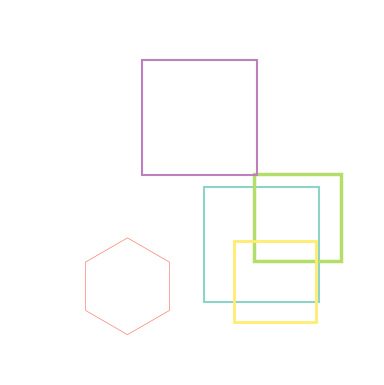[{"shape": "square", "thickness": 1.5, "radius": 0.75, "center": [0.679, 0.364]}, {"shape": "hexagon", "thickness": 0.5, "radius": 0.63, "center": [0.331, 0.256]}, {"shape": "square", "thickness": 2.5, "radius": 0.57, "center": [0.773, 0.434]}, {"shape": "square", "thickness": 1.5, "radius": 0.75, "center": [0.518, 0.694]}, {"shape": "square", "thickness": 2, "radius": 0.53, "center": [0.715, 0.269]}]